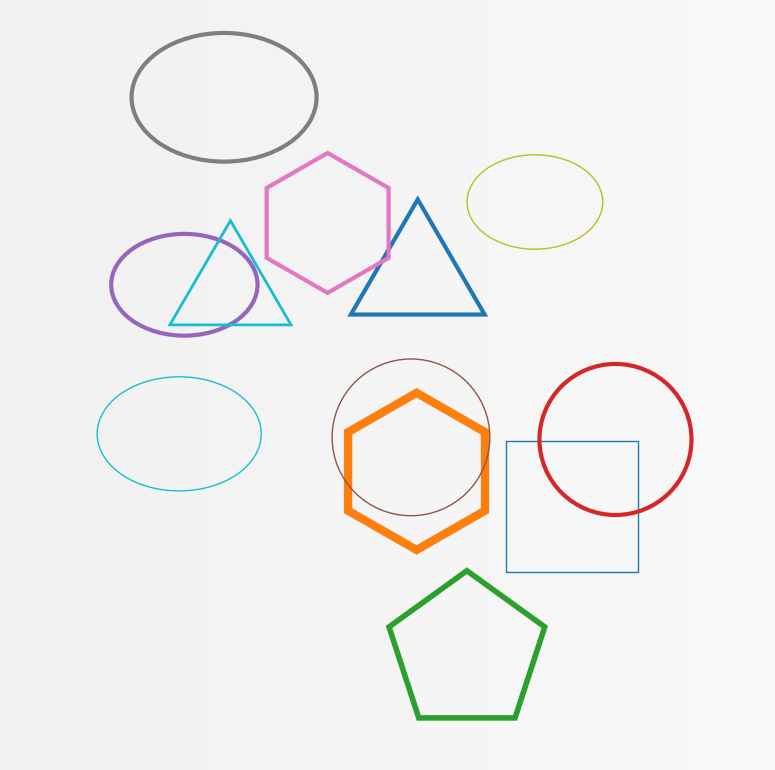[{"shape": "triangle", "thickness": 1.5, "radius": 0.5, "center": [0.539, 0.641]}, {"shape": "square", "thickness": 0.5, "radius": 0.43, "center": [0.738, 0.342]}, {"shape": "hexagon", "thickness": 3, "radius": 0.51, "center": [0.538, 0.388]}, {"shape": "pentagon", "thickness": 2, "radius": 0.53, "center": [0.602, 0.153]}, {"shape": "circle", "thickness": 1.5, "radius": 0.49, "center": [0.794, 0.429]}, {"shape": "oval", "thickness": 1.5, "radius": 0.47, "center": [0.238, 0.63]}, {"shape": "circle", "thickness": 0.5, "radius": 0.51, "center": [0.53, 0.432]}, {"shape": "hexagon", "thickness": 1.5, "radius": 0.45, "center": [0.423, 0.71]}, {"shape": "oval", "thickness": 1.5, "radius": 0.6, "center": [0.289, 0.874]}, {"shape": "oval", "thickness": 0.5, "radius": 0.44, "center": [0.69, 0.738]}, {"shape": "oval", "thickness": 0.5, "radius": 0.53, "center": [0.231, 0.437]}, {"shape": "triangle", "thickness": 1, "radius": 0.45, "center": [0.297, 0.623]}]